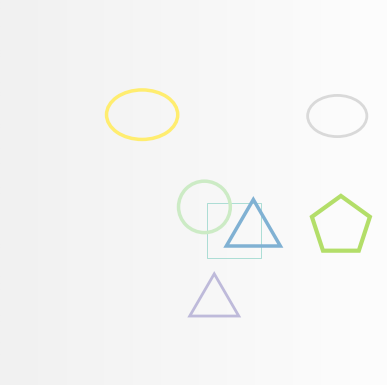[{"shape": "square", "thickness": 0.5, "radius": 0.35, "center": [0.604, 0.402]}, {"shape": "triangle", "thickness": 2, "radius": 0.37, "center": [0.553, 0.216]}, {"shape": "triangle", "thickness": 2.5, "radius": 0.4, "center": [0.654, 0.401]}, {"shape": "pentagon", "thickness": 3, "radius": 0.39, "center": [0.88, 0.413]}, {"shape": "oval", "thickness": 2, "radius": 0.38, "center": [0.87, 0.699]}, {"shape": "circle", "thickness": 2.5, "radius": 0.33, "center": [0.528, 0.463]}, {"shape": "oval", "thickness": 2.5, "radius": 0.46, "center": [0.367, 0.702]}]